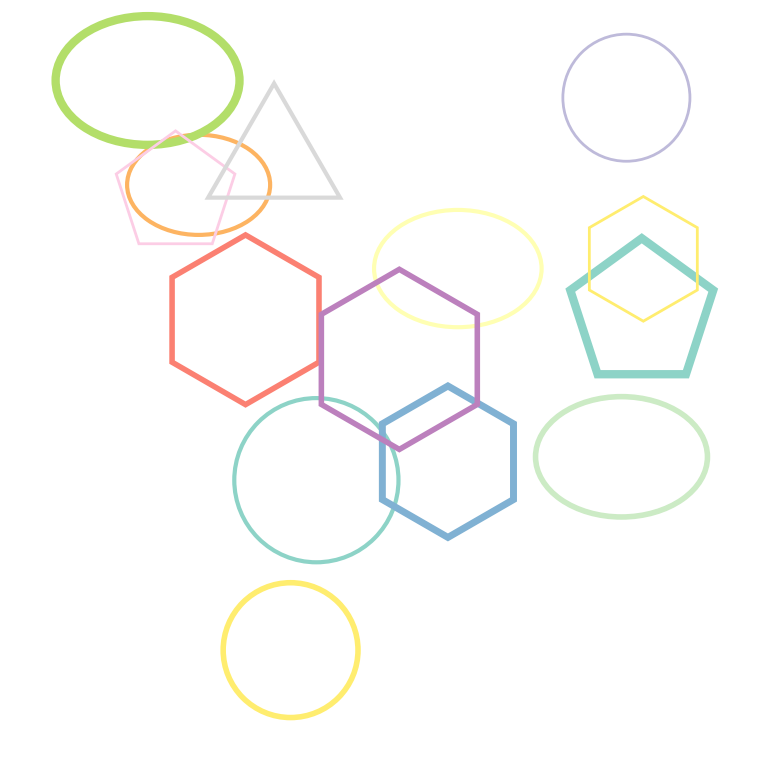[{"shape": "circle", "thickness": 1.5, "radius": 0.53, "center": [0.411, 0.376]}, {"shape": "pentagon", "thickness": 3, "radius": 0.49, "center": [0.833, 0.593]}, {"shape": "oval", "thickness": 1.5, "radius": 0.54, "center": [0.595, 0.651]}, {"shape": "circle", "thickness": 1, "radius": 0.41, "center": [0.814, 0.873]}, {"shape": "hexagon", "thickness": 2, "radius": 0.55, "center": [0.319, 0.585]}, {"shape": "hexagon", "thickness": 2.5, "radius": 0.49, "center": [0.582, 0.4]}, {"shape": "oval", "thickness": 1.5, "radius": 0.46, "center": [0.258, 0.76]}, {"shape": "oval", "thickness": 3, "radius": 0.6, "center": [0.192, 0.895]}, {"shape": "pentagon", "thickness": 1, "radius": 0.41, "center": [0.228, 0.749]}, {"shape": "triangle", "thickness": 1.5, "radius": 0.49, "center": [0.356, 0.793]}, {"shape": "hexagon", "thickness": 2, "radius": 0.58, "center": [0.519, 0.533]}, {"shape": "oval", "thickness": 2, "radius": 0.56, "center": [0.807, 0.407]}, {"shape": "hexagon", "thickness": 1, "radius": 0.4, "center": [0.835, 0.664]}, {"shape": "circle", "thickness": 2, "radius": 0.44, "center": [0.377, 0.156]}]